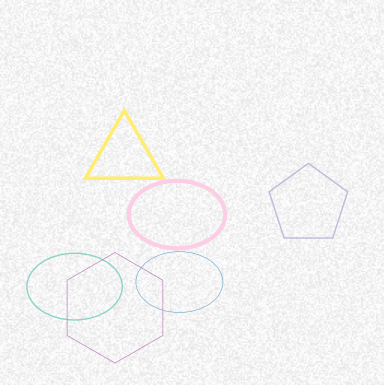[{"shape": "oval", "thickness": 1, "radius": 0.62, "center": [0.194, 0.255]}, {"shape": "pentagon", "thickness": 1, "radius": 0.54, "center": [0.801, 0.469]}, {"shape": "oval", "thickness": 0.5, "radius": 0.56, "center": [0.466, 0.267]}, {"shape": "oval", "thickness": 3, "radius": 0.63, "center": [0.46, 0.443]}, {"shape": "hexagon", "thickness": 0.5, "radius": 0.72, "center": [0.299, 0.2]}, {"shape": "triangle", "thickness": 2.5, "radius": 0.59, "center": [0.323, 0.596]}]